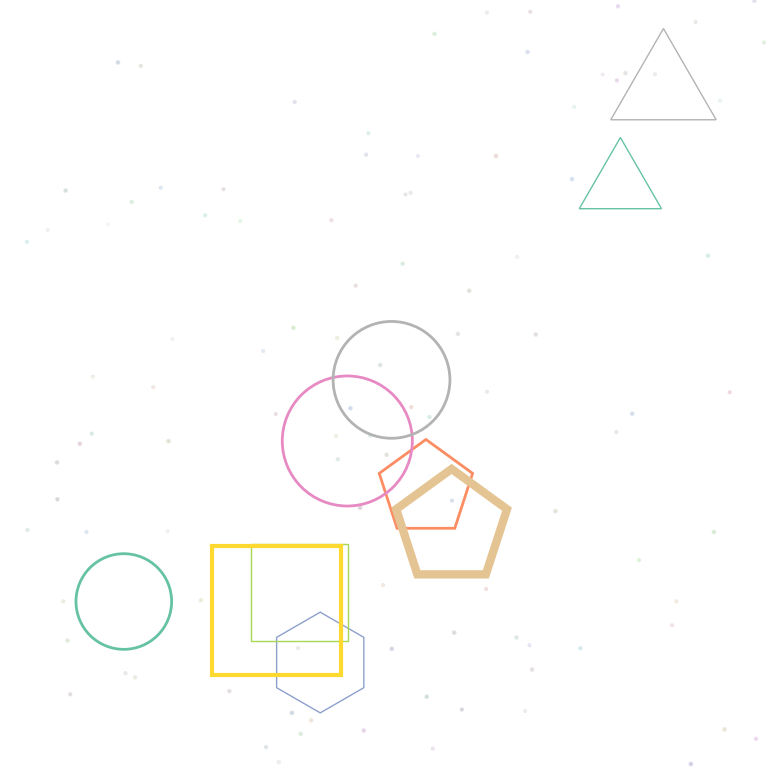[{"shape": "circle", "thickness": 1, "radius": 0.31, "center": [0.161, 0.219]}, {"shape": "triangle", "thickness": 0.5, "radius": 0.31, "center": [0.806, 0.76]}, {"shape": "pentagon", "thickness": 1, "radius": 0.32, "center": [0.553, 0.366]}, {"shape": "hexagon", "thickness": 0.5, "radius": 0.33, "center": [0.416, 0.14]}, {"shape": "circle", "thickness": 1, "radius": 0.42, "center": [0.451, 0.427]}, {"shape": "square", "thickness": 0.5, "radius": 0.31, "center": [0.389, 0.231]}, {"shape": "square", "thickness": 1.5, "radius": 0.42, "center": [0.359, 0.207]}, {"shape": "pentagon", "thickness": 3, "radius": 0.38, "center": [0.586, 0.315]}, {"shape": "triangle", "thickness": 0.5, "radius": 0.39, "center": [0.862, 0.884]}, {"shape": "circle", "thickness": 1, "radius": 0.38, "center": [0.508, 0.507]}]